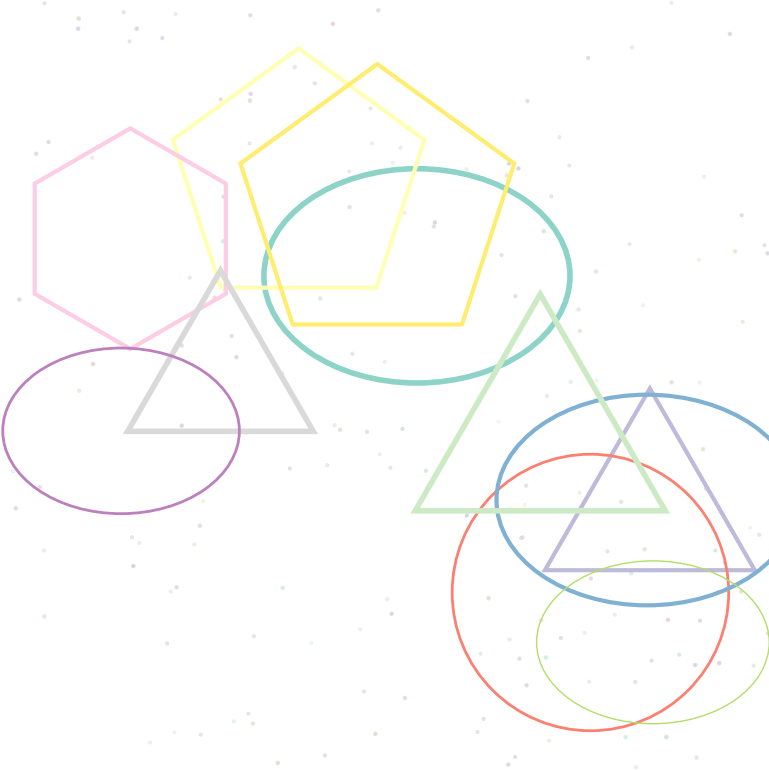[{"shape": "oval", "thickness": 2, "radius": 0.99, "center": [0.541, 0.642]}, {"shape": "pentagon", "thickness": 1.5, "radius": 0.86, "center": [0.388, 0.765]}, {"shape": "triangle", "thickness": 1.5, "radius": 0.79, "center": [0.844, 0.338]}, {"shape": "circle", "thickness": 1, "radius": 0.9, "center": [0.767, 0.231]}, {"shape": "oval", "thickness": 1.5, "radius": 0.98, "center": [0.84, 0.351]}, {"shape": "oval", "thickness": 0.5, "radius": 0.76, "center": [0.848, 0.166]}, {"shape": "hexagon", "thickness": 1.5, "radius": 0.72, "center": [0.169, 0.69]}, {"shape": "triangle", "thickness": 2, "radius": 0.7, "center": [0.286, 0.509]}, {"shape": "oval", "thickness": 1, "radius": 0.77, "center": [0.157, 0.44]}, {"shape": "triangle", "thickness": 2, "radius": 0.94, "center": [0.702, 0.43]}, {"shape": "pentagon", "thickness": 1.5, "radius": 0.93, "center": [0.49, 0.73]}]